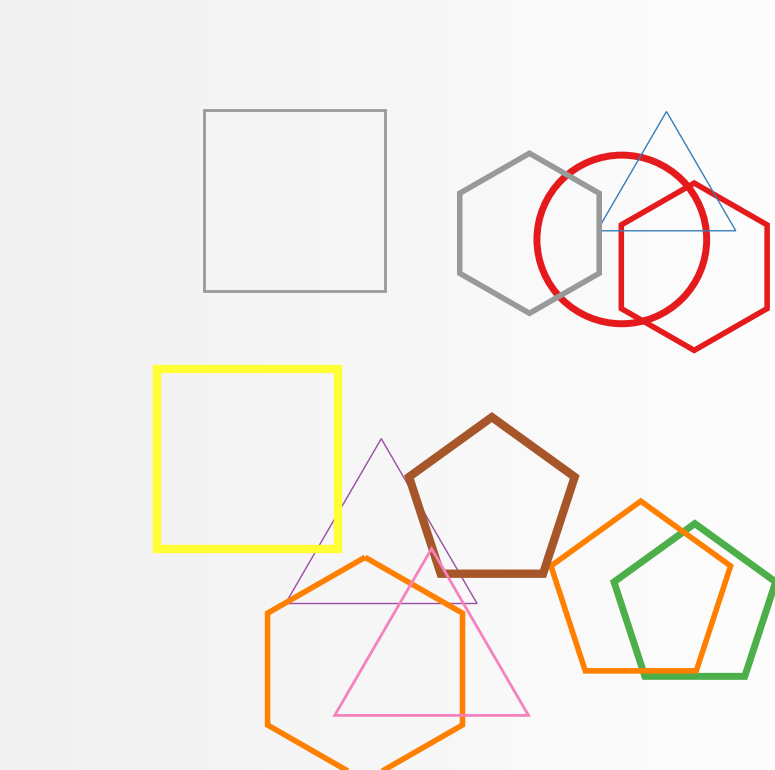[{"shape": "circle", "thickness": 2.5, "radius": 0.55, "center": [0.802, 0.689]}, {"shape": "hexagon", "thickness": 2, "radius": 0.54, "center": [0.896, 0.654]}, {"shape": "triangle", "thickness": 0.5, "radius": 0.52, "center": [0.86, 0.752]}, {"shape": "pentagon", "thickness": 2.5, "radius": 0.55, "center": [0.897, 0.21]}, {"shape": "triangle", "thickness": 0.5, "radius": 0.71, "center": [0.492, 0.288]}, {"shape": "pentagon", "thickness": 2, "radius": 0.61, "center": [0.827, 0.227]}, {"shape": "hexagon", "thickness": 2, "radius": 0.73, "center": [0.471, 0.131]}, {"shape": "square", "thickness": 3, "radius": 0.59, "center": [0.32, 0.404]}, {"shape": "pentagon", "thickness": 3, "radius": 0.56, "center": [0.635, 0.346]}, {"shape": "triangle", "thickness": 1, "radius": 0.72, "center": [0.557, 0.143]}, {"shape": "square", "thickness": 1, "radius": 0.59, "center": [0.38, 0.74]}, {"shape": "hexagon", "thickness": 2, "radius": 0.52, "center": [0.683, 0.697]}]